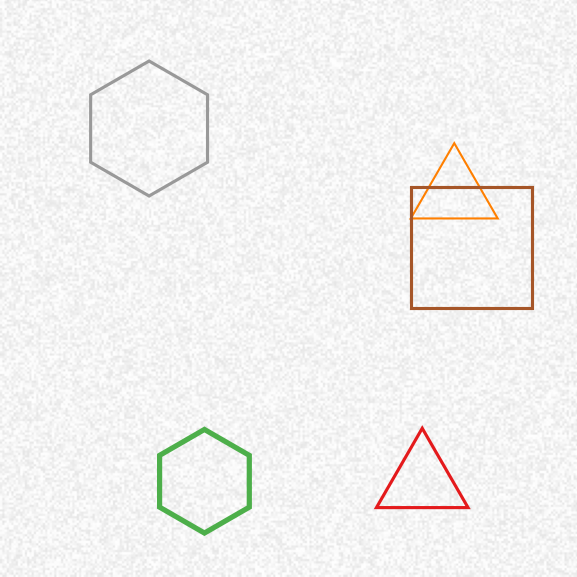[{"shape": "triangle", "thickness": 1.5, "radius": 0.46, "center": [0.731, 0.166]}, {"shape": "hexagon", "thickness": 2.5, "radius": 0.45, "center": [0.354, 0.166]}, {"shape": "triangle", "thickness": 1, "radius": 0.43, "center": [0.787, 0.664]}, {"shape": "square", "thickness": 1.5, "radius": 0.52, "center": [0.816, 0.571]}, {"shape": "hexagon", "thickness": 1.5, "radius": 0.58, "center": [0.258, 0.777]}]